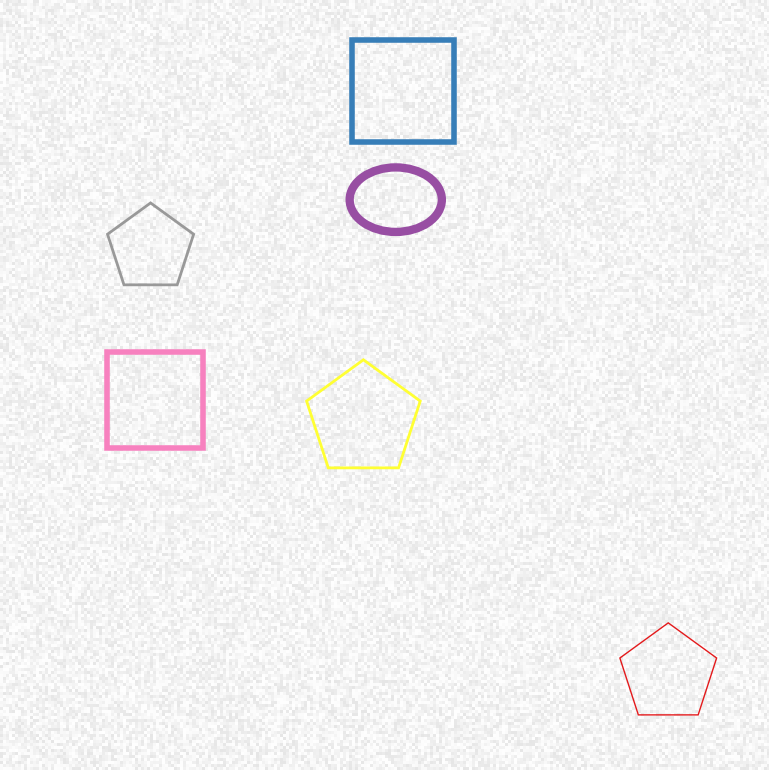[{"shape": "pentagon", "thickness": 0.5, "radius": 0.33, "center": [0.868, 0.125]}, {"shape": "square", "thickness": 2, "radius": 0.33, "center": [0.523, 0.882]}, {"shape": "oval", "thickness": 3, "radius": 0.3, "center": [0.514, 0.741]}, {"shape": "pentagon", "thickness": 1, "radius": 0.39, "center": [0.472, 0.455]}, {"shape": "square", "thickness": 2, "radius": 0.31, "center": [0.201, 0.481]}, {"shape": "pentagon", "thickness": 1, "radius": 0.29, "center": [0.196, 0.678]}]